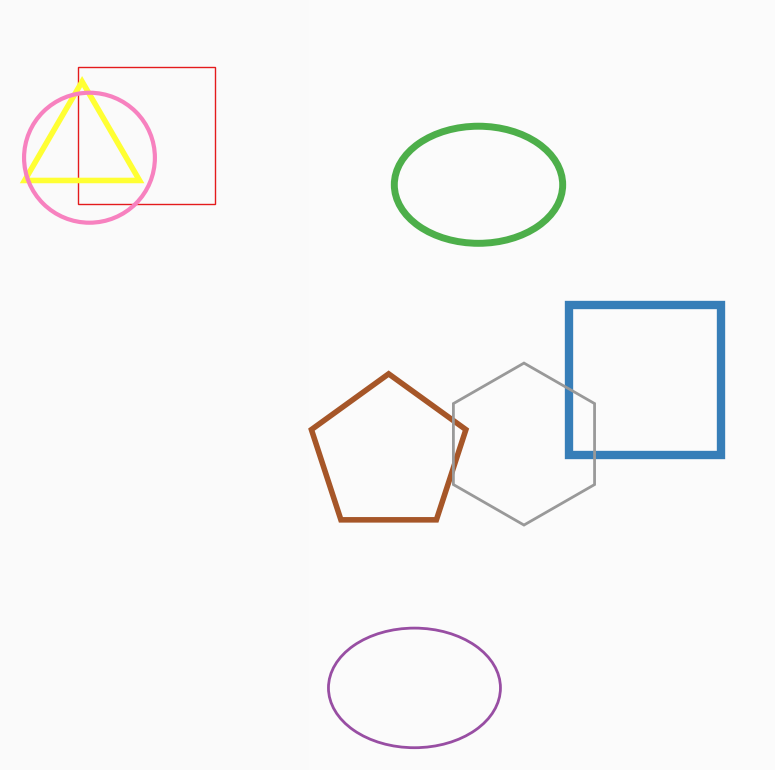[{"shape": "square", "thickness": 0.5, "radius": 0.44, "center": [0.189, 0.824]}, {"shape": "square", "thickness": 3, "radius": 0.49, "center": [0.832, 0.506]}, {"shape": "oval", "thickness": 2.5, "radius": 0.54, "center": [0.617, 0.76]}, {"shape": "oval", "thickness": 1, "radius": 0.55, "center": [0.535, 0.107]}, {"shape": "triangle", "thickness": 2, "radius": 0.43, "center": [0.106, 0.808]}, {"shape": "pentagon", "thickness": 2, "radius": 0.52, "center": [0.501, 0.41]}, {"shape": "circle", "thickness": 1.5, "radius": 0.42, "center": [0.115, 0.795]}, {"shape": "hexagon", "thickness": 1, "radius": 0.53, "center": [0.676, 0.423]}]